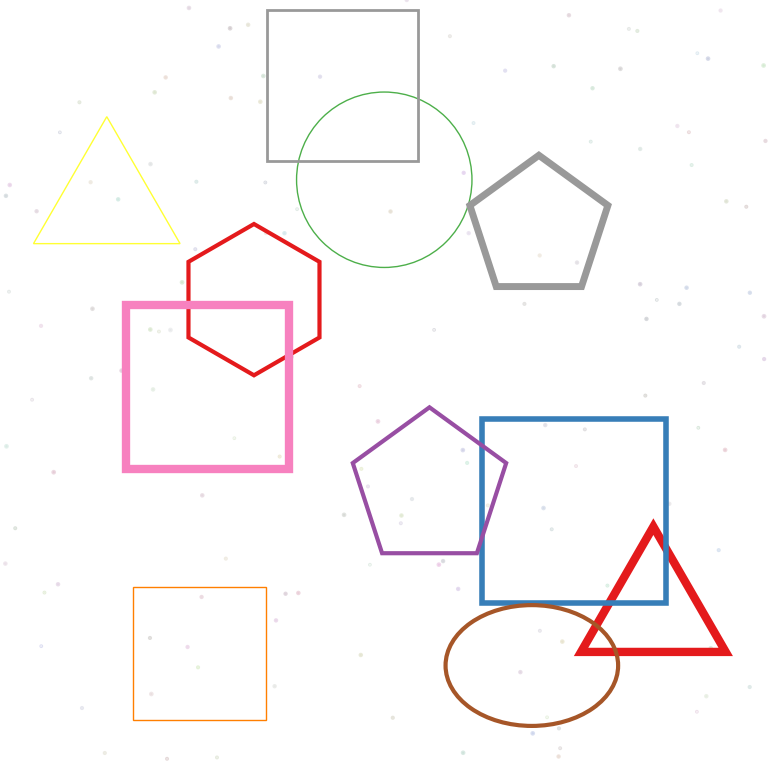[{"shape": "hexagon", "thickness": 1.5, "radius": 0.49, "center": [0.33, 0.611]}, {"shape": "triangle", "thickness": 3, "radius": 0.54, "center": [0.849, 0.208]}, {"shape": "square", "thickness": 2, "radius": 0.6, "center": [0.745, 0.337]}, {"shape": "circle", "thickness": 0.5, "radius": 0.57, "center": [0.499, 0.767]}, {"shape": "pentagon", "thickness": 1.5, "radius": 0.52, "center": [0.558, 0.366]}, {"shape": "square", "thickness": 0.5, "radius": 0.43, "center": [0.259, 0.151]}, {"shape": "triangle", "thickness": 0.5, "radius": 0.55, "center": [0.139, 0.739]}, {"shape": "oval", "thickness": 1.5, "radius": 0.56, "center": [0.691, 0.136]}, {"shape": "square", "thickness": 3, "radius": 0.53, "center": [0.27, 0.497]}, {"shape": "square", "thickness": 1, "radius": 0.49, "center": [0.445, 0.889]}, {"shape": "pentagon", "thickness": 2.5, "radius": 0.47, "center": [0.7, 0.704]}]